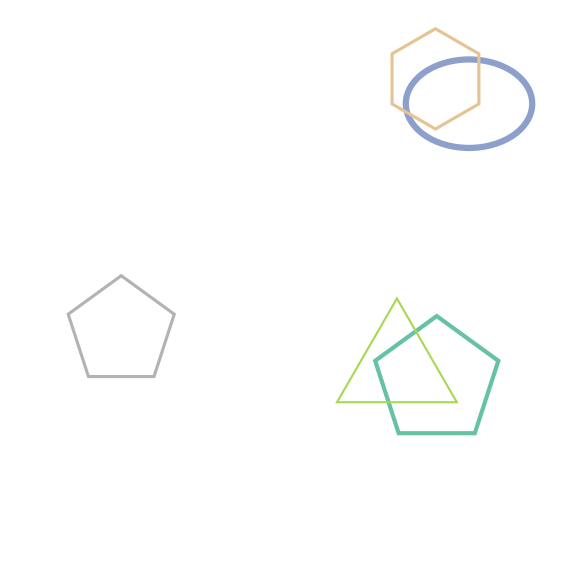[{"shape": "pentagon", "thickness": 2, "radius": 0.56, "center": [0.756, 0.34]}, {"shape": "oval", "thickness": 3, "radius": 0.55, "center": [0.812, 0.82]}, {"shape": "triangle", "thickness": 1, "radius": 0.6, "center": [0.687, 0.363]}, {"shape": "hexagon", "thickness": 1.5, "radius": 0.43, "center": [0.754, 0.863]}, {"shape": "pentagon", "thickness": 1.5, "radius": 0.48, "center": [0.21, 0.425]}]